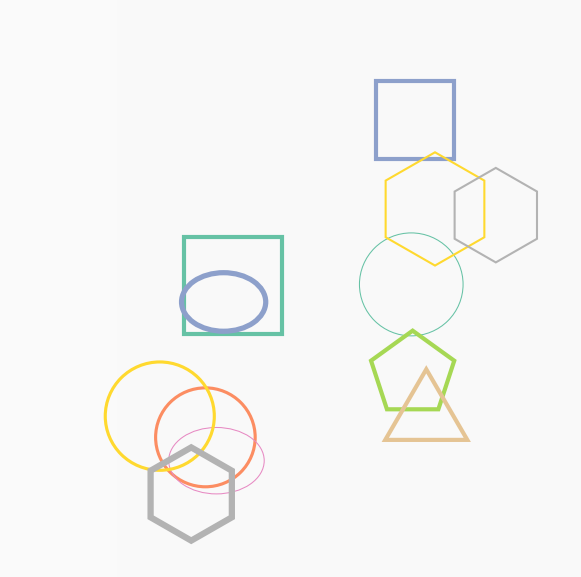[{"shape": "circle", "thickness": 0.5, "radius": 0.45, "center": [0.708, 0.507]}, {"shape": "square", "thickness": 2, "radius": 0.42, "center": [0.401, 0.505]}, {"shape": "circle", "thickness": 1.5, "radius": 0.43, "center": [0.353, 0.242]}, {"shape": "oval", "thickness": 2.5, "radius": 0.36, "center": [0.385, 0.476]}, {"shape": "square", "thickness": 2, "radius": 0.33, "center": [0.714, 0.791]}, {"shape": "oval", "thickness": 0.5, "radius": 0.41, "center": [0.372, 0.201]}, {"shape": "pentagon", "thickness": 2, "radius": 0.38, "center": [0.71, 0.351]}, {"shape": "circle", "thickness": 1.5, "radius": 0.47, "center": [0.275, 0.279]}, {"shape": "hexagon", "thickness": 1, "radius": 0.49, "center": [0.748, 0.637]}, {"shape": "triangle", "thickness": 2, "radius": 0.41, "center": [0.733, 0.278]}, {"shape": "hexagon", "thickness": 3, "radius": 0.4, "center": [0.329, 0.144]}, {"shape": "hexagon", "thickness": 1, "radius": 0.41, "center": [0.853, 0.627]}]